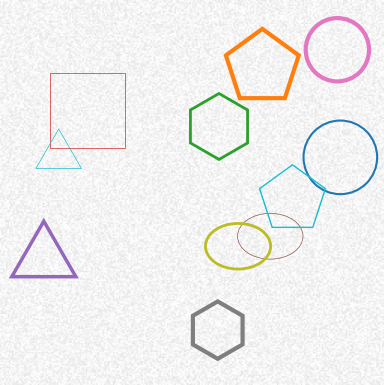[{"shape": "circle", "thickness": 1.5, "radius": 0.48, "center": [0.884, 0.591]}, {"shape": "pentagon", "thickness": 3, "radius": 0.5, "center": [0.681, 0.826]}, {"shape": "hexagon", "thickness": 2, "radius": 0.43, "center": [0.569, 0.671]}, {"shape": "square", "thickness": 0.5, "radius": 0.49, "center": [0.226, 0.712]}, {"shape": "triangle", "thickness": 2.5, "radius": 0.48, "center": [0.114, 0.329]}, {"shape": "oval", "thickness": 0.5, "radius": 0.42, "center": [0.702, 0.386]}, {"shape": "circle", "thickness": 3, "radius": 0.41, "center": [0.876, 0.871]}, {"shape": "hexagon", "thickness": 3, "radius": 0.37, "center": [0.566, 0.143]}, {"shape": "oval", "thickness": 2, "radius": 0.42, "center": [0.618, 0.36]}, {"shape": "triangle", "thickness": 0.5, "radius": 0.34, "center": [0.152, 0.596]}, {"shape": "pentagon", "thickness": 1, "radius": 0.45, "center": [0.76, 0.482]}]